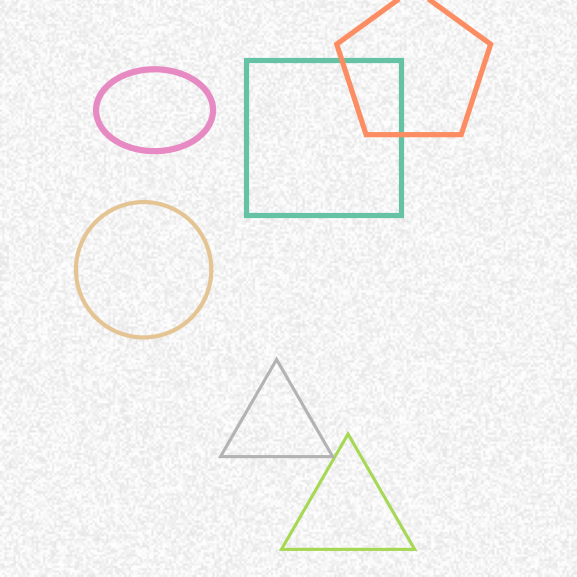[{"shape": "square", "thickness": 2.5, "radius": 0.67, "center": [0.56, 0.761]}, {"shape": "pentagon", "thickness": 2.5, "radius": 0.7, "center": [0.716, 0.879]}, {"shape": "oval", "thickness": 3, "radius": 0.51, "center": [0.268, 0.808]}, {"shape": "triangle", "thickness": 1.5, "radius": 0.67, "center": [0.603, 0.114]}, {"shape": "circle", "thickness": 2, "radius": 0.59, "center": [0.249, 0.532]}, {"shape": "triangle", "thickness": 1.5, "radius": 0.56, "center": [0.479, 0.265]}]